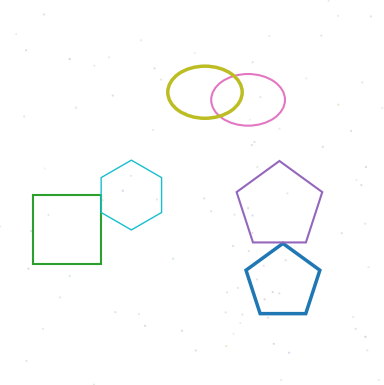[{"shape": "pentagon", "thickness": 2.5, "radius": 0.5, "center": [0.735, 0.267]}, {"shape": "square", "thickness": 1.5, "radius": 0.44, "center": [0.173, 0.404]}, {"shape": "pentagon", "thickness": 1.5, "radius": 0.58, "center": [0.726, 0.465]}, {"shape": "oval", "thickness": 1.5, "radius": 0.48, "center": [0.644, 0.741]}, {"shape": "oval", "thickness": 2.5, "radius": 0.48, "center": [0.532, 0.76]}, {"shape": "hexagon", "thickness": 1, "radius": 0.45, "center": [0.341, 0.493]}]